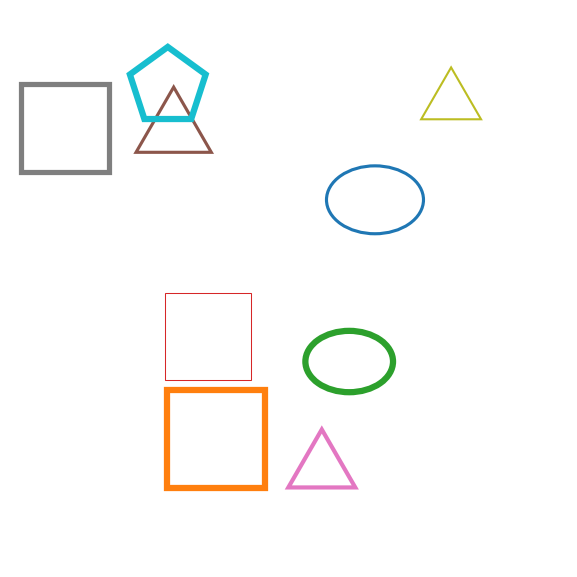[{"shape": "oval", "thickness": 1.5, "radius": 0.42, "center": [0.649, 0.653]}, {"shape": "square", "thickness": 3, "radius": 0.42, "center": [0.374, 0.239]}, {"shape": "oval", "thickness": 3, "radius": 0.38, "center": [0.605, 0.373]}, {"shape": "square", "thickness": 0.5, "radius": 0.38, "center": [0.36, 0.416]}, {"shape": "triangle", "thickness": 1.5, "radius": 0.38, "center": [0.301, 0.773]}, {"shape": "triangle", "thickness": 2, "radius": 0.33, "center": [0.557, 0.189]}, {"shape": "square", "thickness": 2.5, "radius": 0.38, "center": [0.112, 0.778]}, {"shape": "triangle", "thickness": 1, "radius": 0.3, "center": [0.781, 0.823]}, {"shape": "pentagon", "thickness": 3, "radius": 0.34, "center": [0.291, 0.849]}]